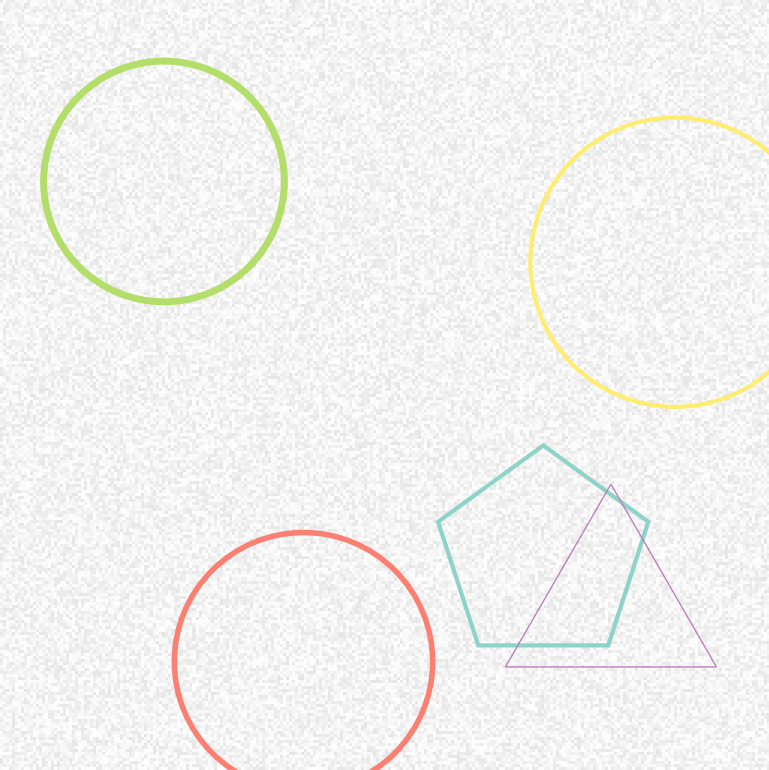[{"shape": "pentagon", "thickness": 1.5, "radius": 0.72, "center": [0.706, 0.278]}, {"shape": "circle", "thickness": 2, "radius": 0.84, "center": [0.394, 0.141]}, {"shape": "circle", "thickness": 2.5, "radius": 0.78, "center": [0.213, 0.764]}, {"shape": "triangle", "thickness": 0.5, "radius": 0.79, "center": [0.793, 0.213]}, {"shape": "circle", "thickness": 1.5, "radius": 0.94, "center": [0.877, 0.659]}]